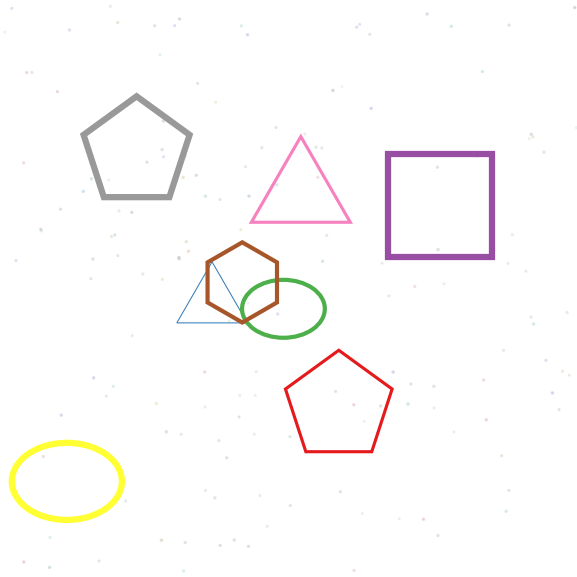[{"shape": "pentagon", "thickness": 1.5, "radius": 0.49, "center": [0.587, 0.296]}, {"shape": "triangle", "thickness": 0.5, "radius": 0.35, "center": [0.367, 0.475]}, {"shape": "oval", "thickness": 2, "radius": 0.36, "center": [0.491, 0.464]}, {"shape": "square", "thickness": 3, "radius": 0.45, "center": [0.762, 0.643]}, {"shape": "oval", "thickness": 3, "radius": 0.48, "center": [0.116, 0.166]}, {"shape": "hexagon", "thickness": 2, "radius": 0.35, "center": [0.42, 0.51]}, {"shape": "triangle", "thickness": 1.5, "radius": 0.49, "center": [0.521, 0.664]}, {"shape": "pentagon", "thickness": 3, "radius": 0.48, "center": [0.237, 0.736]}]